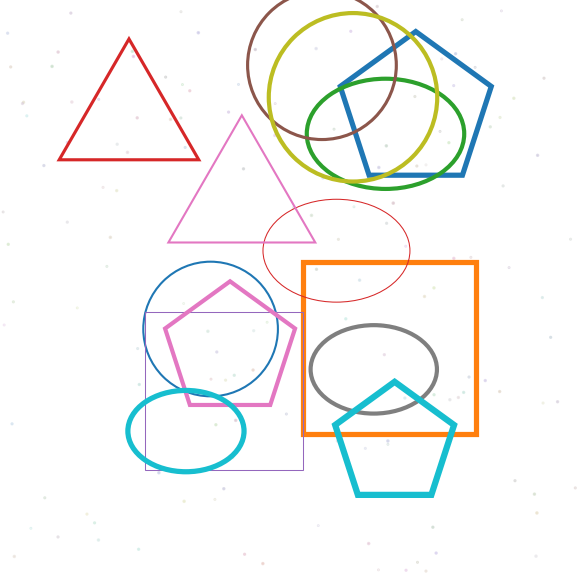[{"shape": "pentagon", "thickness": 2.5, "radius": 0.69, "center": [0.72, 0.807]}, {"shape": "circle", "thickness": 1, "radius": 0.58, "center": [0.365, 0.429]}, {"shape": "square", "thickness": 2.5, "radius": 0.75, "center": [0.674, 0.397]}, {"shape": "oval", "thickness": 2, "radius": 0.68, "center": [0.668, 0.767]}, {"shape": "triangle", "thickness": 1.5, "radius": 0.7, "center": [0.223, 0.792]}, {"shape": "oval", "thickness": 0.5, "radius": 0.64, "center": [0.583, 0.565]}, {"shape": "square", "thickness": 0.5, "radius": 0.68, "center": [0.388, 0.322]}, {"shape": "circle", "thickness": 1.5, "radius": 0.64, "center": [0.558, 0.886]}, {"shape": "pentagon", "thickness": 2, "radius": 0.59, "center": [0.398, 0.394]}, {"shape": "triangle", "thickness": 1, "radius": 0.73, "center": [0.419, 0.653]}, {"shape": "oval", "thickness": 2, "radius": 0.55, "center": [0.647, 0.36]}, {"shape": "circle", "thickness": 2, "radius": 0.73, "center": [0.611, 0.831]}, {"shape": "pentagon", "thickness": 3, "radius": 0.54, "center": [0.683, 0.23]}, {"shape": "oval", "thickness": 2.5, "radius": 0.5, "center": [0.322, 0.253]}]